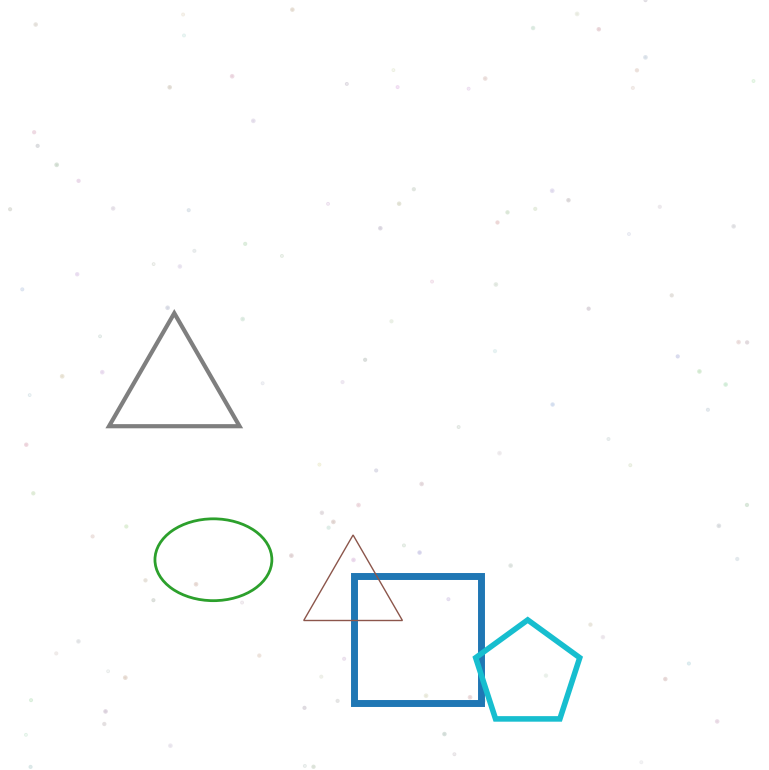[{"shape": "square", "thickness": 2.5, "radius": 0.41, "center": [0.542, 0.169]}, {"shape": "oval", "thickness": 1, "radius": 0.38, "center": [0.277, 0.273]}, {"shape": "triangle", "thickness": 0.5, "radius": 0.37, "center": [0.459, 0.231]}, {"shape": "triangle", "thickness": 1.5, "radius": 0.49, "center": [0.226, 0.495]}, {"shape": "pentagon", "thickness": 2, "radius": 0.36, "center": [0.685, 0.124]}]